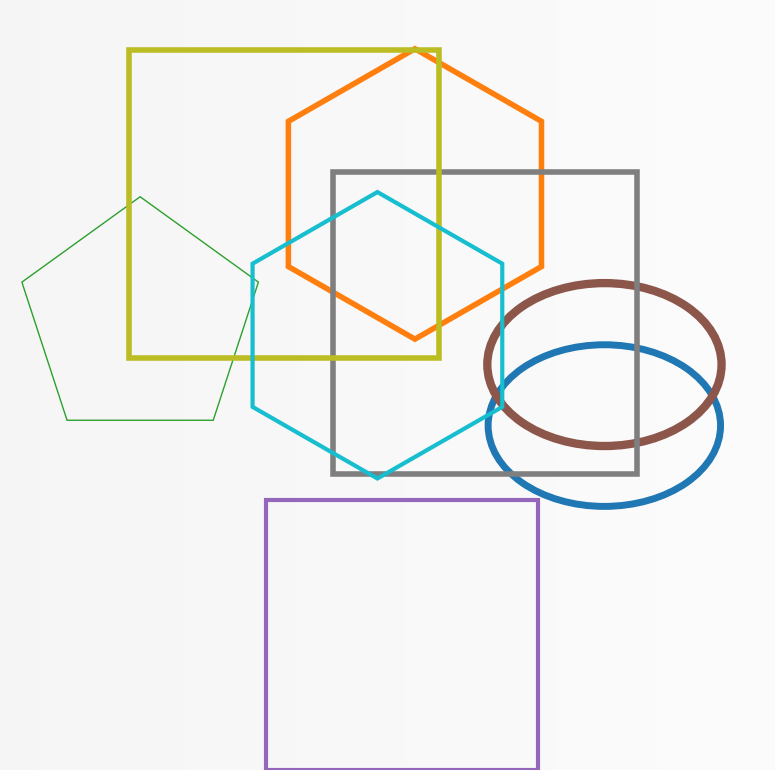[{"shape": "oval", "thickness": 2.5, "radius": 0.75, "center": [0.78, 0.447]}, {"shape": "hexagon", "thickness": 2, "radius": 0.94, "center": [0.535, 0.748]}, {"shape": "pentagon", "thickness": 0.5, "radius": 0.8, "center": [0.181, 0.584]}, {"shape": "square", "thickness": 1.5, "radius": 0.88, "center": [0.519, 0.176]}, {"shape": "oval", "thickness": 3, "radius": 0.76, "center": [0.78, 0.527]}, {"shape": "square", "thickness": 2, "radius": 0.98, "center": [0.626, 0.581]}, {"shape": "square", "thickness": 2, "radius": 1.0, "center": [0.367, 0.735]}, {"shape": "hexagon", "thickness": 1.5, "radius": 0.93, "center": [0.487, 0.565]}]